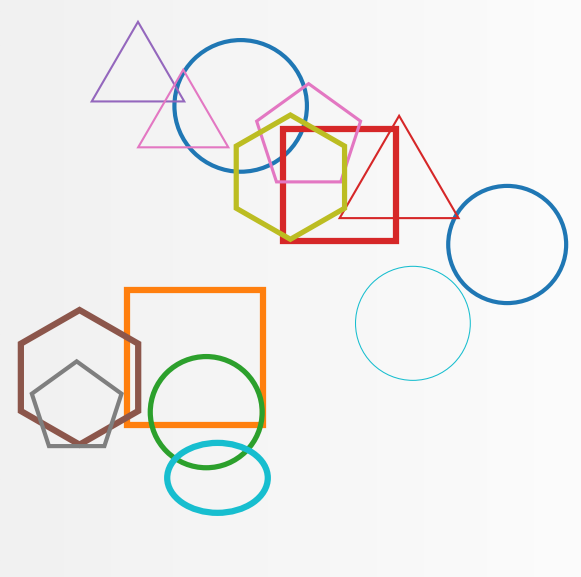[{"shape": "circle", "thickness": 2, "radius": 0.57, "center": [0.414, 0.816]}, {"shape": "circle", "thickness": 2, "radius": 0.51, "center": [0.873, 0.576]}, {"shape": "square", "thickness": 3, "radius": 0.58, "center": [0.336, 0.38]}, {"shape": "circle", "thickness": 2.5, "radius": 0.48, "center": [0.355, 0.285]}, {"shape": "triangle", "thickness": 1, "radius": 0.59, "center": [0.687, 0.681]}, {"shape": "square", "thickness": 3, "radius": 0.49, "center": [0.584, 0.679]}, {"shape": "triangle", "thickness": 1, "radius": 0.46, "center": [0.237, 0.869]}, {"shape": "hexagon", "thickness": 3, "radius": 0.58, "center": [0.137, 0.346]}, {"shape": "pentagon", "thickness": 1.5, "radius": 0.47, "center": [0.531, 0.76]}, {"shape": "triangle", "thickness": 1, "radius": 0.45, "center": [0.315, 0.789]}, {"shape": "pentagon", "thickness": 2, "radius": 0.41, "center": [0.132, 0.292]}, {"shape": "hexagon", "thickness": 2.5, "radius": 0.54, "center": [0.5, 0.692]}, {"shape": "circle", "thickness": 0.5, "radius": 0.49, "center": [0.71, 0.439]}, {"shape": "oval", "thickness": 3, "radius": 0.43, "center": [0.374, 0.172]}]